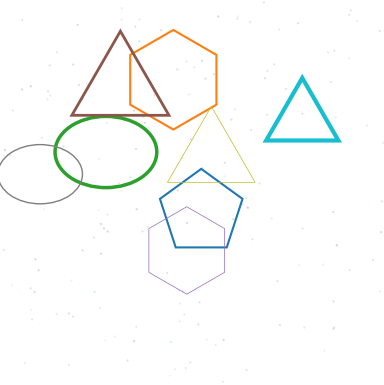[{"shape": "pentagon", "thickness": 1.5, "radius": 0.56, "center": [0.523, 0.449]}, {"shape": "hexagon", "thickness": 1.5, "radius": 0.65, "center": [0.45, 0.793]}, {"shape": "oval", "thickness": 2.5, "radius": 0.66, "center": [0.275, 0.605]}, {"shape": "hexagon", "thickness": 0.5, "radius": 0.57, "center": [0.485, 0.349]}, {"shape": "triangle", "thickness": 2, "radius": 0.73, "center": [0.313, 0.773]}, {"shape": "oval", "thickness": 1, "radius": 0.55, "center": [0.104, 0.548]}, {"shape": "triangle", "thickness": 0.5, "radius": 0.66, "center": [0.549, 0.592]}, {"shape": "triangle", "thickness": 3, "radius": 0.54, "center": [0.785, 0.689]}]